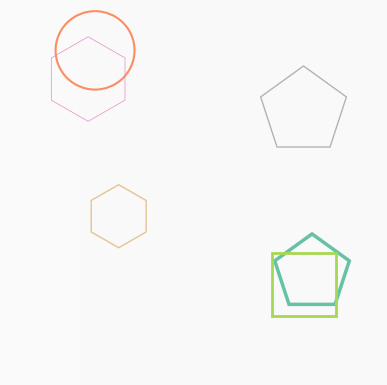[{"shape": "pentagon", "thickness": 2.5, "radius": 0.51, "center": [0.805, 0.291]}, {"shape": "circle", "thickness": 1.5, "radius": 0.51, "center": [0.245, 0.869]}, {"shape": "hexagon", "thickness": 0.5, "radius": 0.55, "center": [0.228, 0.795]}, {"shape": "square", "thickness": 2, "radius": 0.41, "center": [0.786, 0.261]}, {"shape": "hexagon", "thickness": 1, "radius": 0.41, "center": [0.306, 0.438]}, {"shape": "pentagon", "thickness": 1, "radius": 0.58, "center": [0.783, 0.712]}]